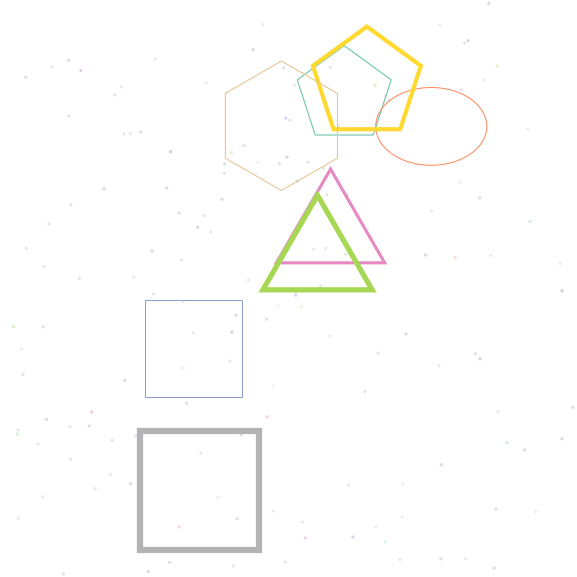[{"shape": "pentagon", "thickness": 0.5, "radius": 0.43, "center": [0.596, 0.835]}, {"shape": "oval", "thickness": 0.5, "radius": 0.48, "center": [0.747, 0.78]}, {"shape": "square", "thickness": 0.5, "radius": 0.42, "center": [0.336, 0.396]}, {"shape": "triangle", "thickness": 1.5, "radius": 0.54, "center": [0.572, 0.598]}, {"shape": "triangle", "thickness": 2.5, "radius": 0.55, "center": [0.55, 0.552]}, {"shape": "pentagon", "thickness": 2, "radius": 0.49, "center": [0.635, 0.855]}, {"shape": "hexagon", "thickness": 0.5, "radius": 0.56, "center": [0.487, 0.781]}, {"shape": "square", "thickness": 3, "radius": 0.52, "center": [0.345, 0.15]}]